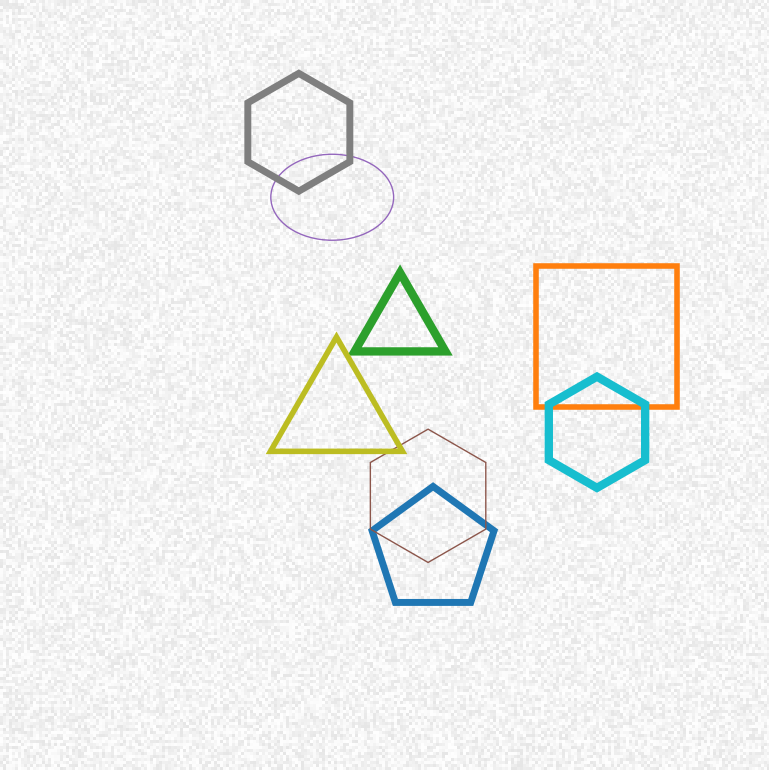[{"shape": "pentagon", "thickness": 2.5, "radius": 0.42, "center": [0.562, 0.285]}, {"shape": "square", "thickness": 2, "radius": 0.46, "center": [0.788, 0.563]}, {"shape": "triangle", "thickness": 3, "radius": 0.34, "center": [0.52, 0.578]}, {"shape": "oval", "thickness": 0.5, "radius": 0.4, "center": [0.431, 0.744]}, {"shape": "hexagon", "thickness": 0.5, "radius": 0.43, "center": [0.556, 0.356]}, {"shape": "hexagon", "thickness": 2.5, "radius": 0.38, "center": [0.388, 0.828]}, {"shape": "triangle", "thickness": 2, "radius": 0.49, "center": [0.437, 0.463]}, {"shape": "hexagon", "thickness": 3, "radius": 0.36, "center": [0.775, 0.439]}]